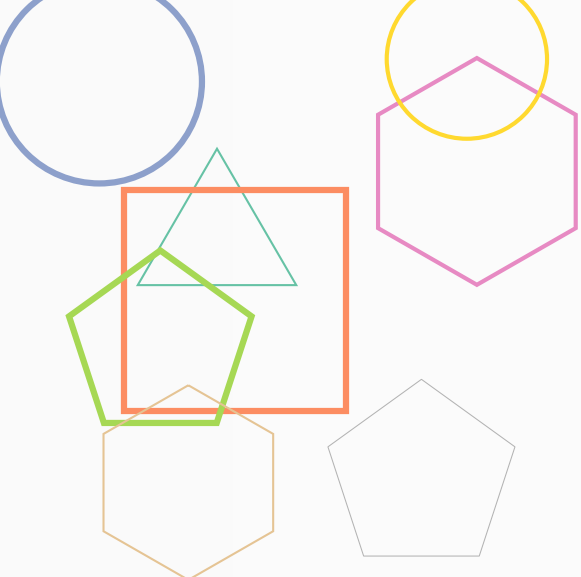[{"shape": "triangle", "thickness": 1, "radius": 0.79, "center": [0.373, 0.584]}, {"shape": "square", "thickness": 3, "radius": 0.96, "center": [0.404, 0.479]}, {"shape": "circle", "thickness": 3, "radius": 0.88, "center": [0.171, 0.858]}, {"shape": "hexagon", "thickness": 2, "radius": 0.98, "center": [0.82, 0.702]}, {"shape": "pentagon", "thickness": 3, "radius": 0.83, "center": [0.276, 0.4]}, {"shape": "circle", "thickness": 2, "radius": 0.69, "center": [0.803, 0.897]}, {"shape": "hexagon", "thickness": 1, "radius": 0.84, "center": [0.324, 0.163]}, {"shape": "pentagon", "thickness": 0.5, "radius": 0.85, "center": [0.725, 0.173]}]